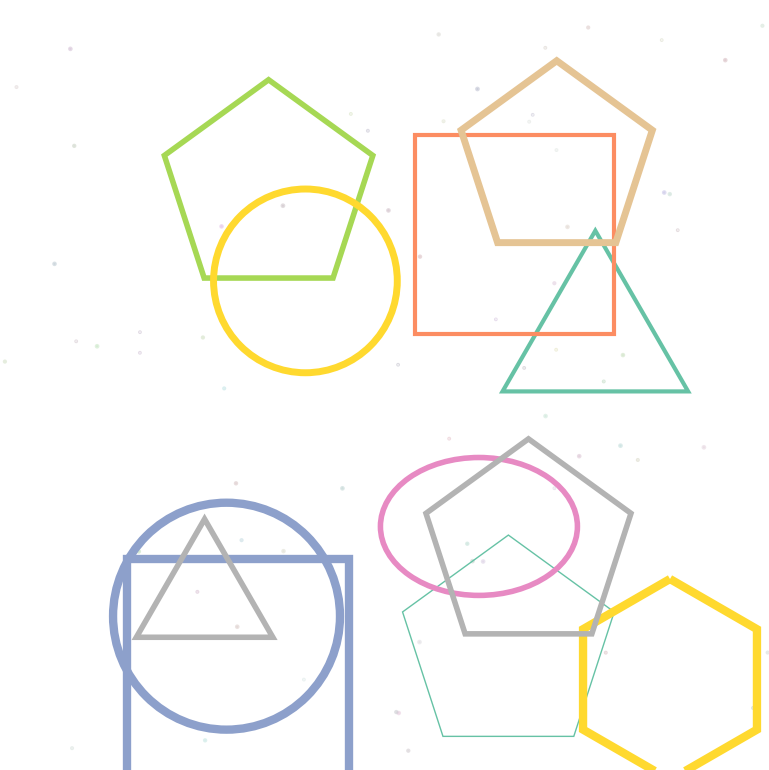[{"shape": "triangle", "thickness": 1.5, "radius": 0.7, "center": [0.773, 0.561]}, {"shape": "pentagon", "thickness": 0.5, "radius": 0.72, "center": [0.66, 0.161]}, {"shape": "square", "thickness": 1.5, "radius": 0.65, "center": [0.668, 0.695]}, {"shape": "circle", "thickness": 3, "radius": 0.74, "center": [0.294, 0.2]}, {"shape": "square", "thickness": 3, "radius": 0.72, "center": [0.309, 0.13]}, {"shape": "oval", "thickness": 2, "radius": 0.64, "center": [0.622, 0.316]}, {"shape": "pentagon", "thickness": 2, "radius": 0.71, "center": [0.349, 0.754]}, {"shape": "hexagon", "thickness": 3, "radius": 0.65, "center": [0.87, 0.118]}, {"shape": "circle", "thickness": 2.5, "radius": 0.6, "center": [0.397, 0.635]}, {"shape": "pentagon", "thickness": 2.5, "radius": 0.65, "center": [0.723, 0.791]}, {"shape": "pentagon", "thickness": 2, "radius": 0.7, "center": [0.686, 0.29]}, {"shape": "triangle", "thickness": 2, "radius": 0.51, "center": [0.266, 0.224]}]